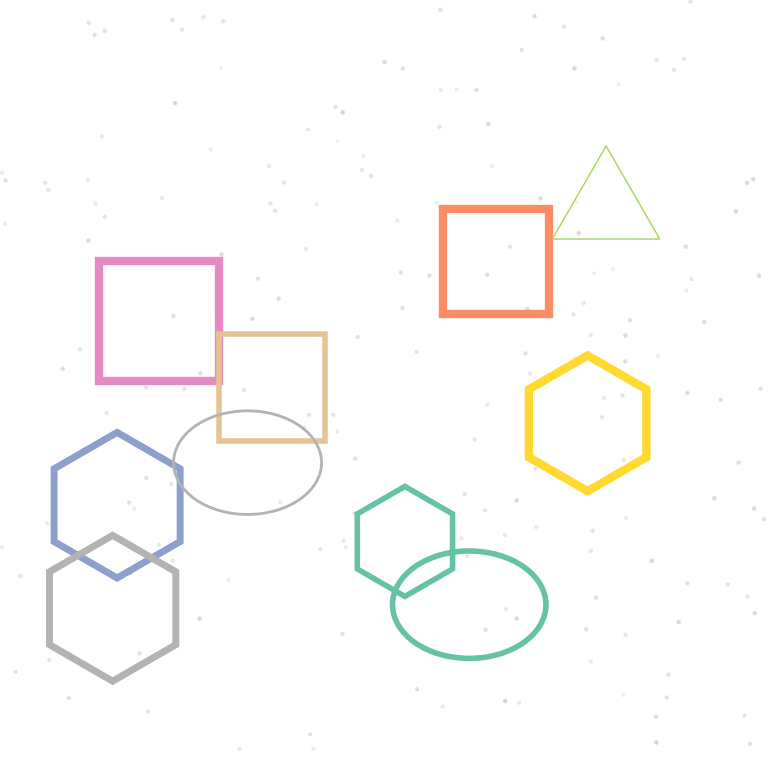[{"shape": "oval", "thickness": 2, "radius": 0.5, "center": [0.609, 0.215]}, {"shape": "hexagon", "thickness": 2, "radius": 0.36, "center": [0.526, 0.297]}, {"shape": "square", "thickness": 3, "radius": 0.34, "center": [0.644, 0.66]}, {"shape": "hexagon", "thickness": 2.5, "radius": 0.47, "center": [0.152, 0.344]}, {"shape": "square", "thickness": 3, "radius": 0.39, "center": [0.206, 0.583]}, {"shape": "triangle", "thickness": 0.5, "radius": 0.4, "center": [0.787, 0.73]}, {"shape": "hexagon", "thickness": 3, "radius": 0.44, "center": [0.763, 0.45]}, {"shape": "square", "thickness": 2, "radius": 0.35, "center": [0.353, 0.497]}, {"shape": "hexagon", "thickness": 2.5, "radius": 0.47, "center": [0.146, 0.21]}, {"shape": "oval", "thickness": 1, "radius": 0.48, "center": [0.322, 0.399]}]